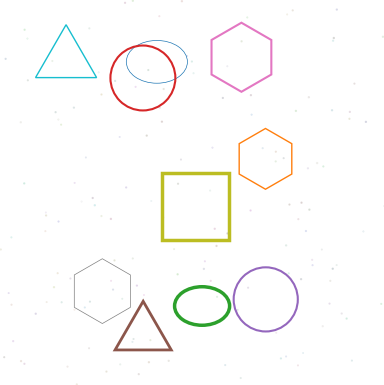[{"shape": "oval", "thickness": 0.5, "radius": 0.4, "center": [0.407, 0.839]}, {"shape": "hexagon", "thickness": 1, "radius": 0.39, "center": [0.69, 0.587]}, {"shape": "oval", "thickness": 2.5, "radius": 0.36, "center": [0.525, 0.205]}, {"shape": "circle", "thickness": 1.5, "radius": 0.42, "center": [0.371, 0.797]}, {"shape": "circle", "thickness": 1.5, "radius": 0.42, "center": [0.69, 0.222]}, {"shape": "triangle", "thickness": 2, "radius": 0.42, "center": [0.372, 0.133]}, {"shape": "hexagon", "thickness": 1.5, "radius": 0.45, "center": [0.627, 0.851]}, {"shape": "hexagon", "thickness": 0.5, "radius": 0.42, "center": [0.266, 0.244]}, {"shape": "square", "thickness": 2.5, "radius": 0.43, "center": [0.508, 0.464]}, {"shape": "triangle", "thickness": 1, "radius": 0.46, "center": [0.172, 0.844]}]